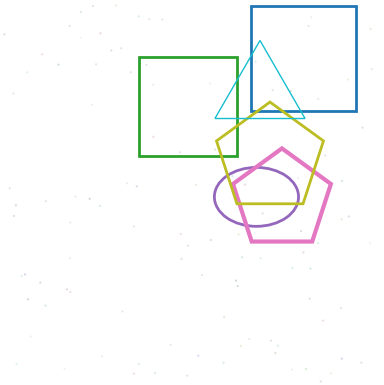[{"shape": "square", "thickness": 2, "radius": 0.68, "center": [0.789, 0.848]}, {"shape": "square", "thickness": 2, "radius": 0.64, "center": [0.489, 0.723]}, {"shape": "oval", "thickness": 2, "radius": 0.55, "center": [0.666, 0.489]}, {"shape": "pentagon", "thickness": 3, "radius": 0.67, "center": [0.732, 0.481]}, {"shape": "pentagon", "thickness": 2, "radius": 0.73, "center": [0.701, 0.589]}, {"shape": "triangle", "thickness": 1, "radius": 0.68, "center": [0.675, 0.76]}]